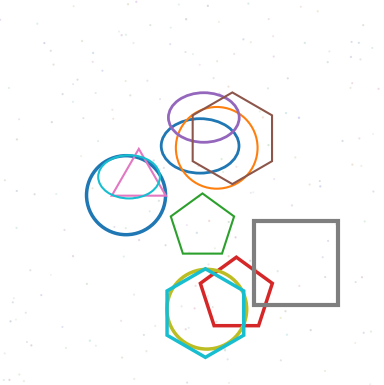[{"shape": "oval", "thickness": 2, "radius": 0.51, "center": [0.52, 0.621]}, {"shape": "circle", "thickness": 2.5, "radius": 0.51, "center": [0.327, 0.493]}, {"shape": "circle", "thickness": 1.5, "radius": 0.53, "center": [0.563, 0.616]}, {"shape": "pentagon", "thickness": 1.5, "radius": 0.43, "center": [0.526, 0.411]}, {"shape": "pentagon", "thickness": 2.5, "radius": 0.49, "center": [0.614, 0.234]}, {"shape": "oval", "thickness": 2, "radius": 0.46, "center": [0.529, 0.695]}, {"shape": "hexagon", "thickness": 1.5, "radius": 0.6, "center": [0.604, 0.641]}, {"shape": "triangle", "thickness": 1.5, "radius": 0.41, "center": [0.361, 0.532]}, {"shape": "square", "thickness": 3, "radius": 0.55, "center": [0.769, 0.316]}, {"shape": "circle", "thickness": 2.5, "radius": 0.52, "center": [0.537, 0.197]}, {"shape": "oval", "thickness": 1.5, "radius": 0.4, "center": [0.335, 0.541]}, {"shape": "hexagon", "thickness": 2.5, "radius": 0.58, "center": [0.534, 0.187]}]